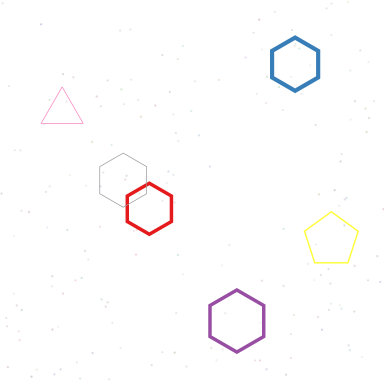[{"shape": "hexagon", "thickness": 2.5, "radius": 0.33, "center": [0.388, 0.458]}, {"shape": "hexagon", "thickness": 3, "radius": 0.35, "center": [0.767, 0.833]}, {"shape": "hexagon", "thickness": 2.5, "radius": 0.4, "center": [0.615, 0.166]}, {"shape": "pentagon", "thickness": 1, "radius": 0.37, "center": [0.861, 0.377]}, {"shape": "triangle", "thickness": 0.5, "radius": 0.32, "center": [0.161, 0.711]}, {"shape": "hexagon", "thickness": 0.5, "radius": 0.35, "center": [0.32, 0.532]}]